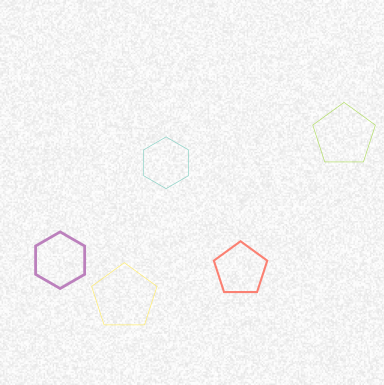[{"shape": "hexagon", "thickness": 0.5, "radius": 0.34, "center": [0.431, 0.577]}, {"shape": "pentagon", "thickness": 1.5, "radius": 0.36, "center": [0.625, 0.3]}, {"shape": "pentagon", "thickness": 0.5, "radius": 0.43, "center": [0.894, 0.649]}, {"shape": "hexagon", "thickness": 2, "radius": 0.37, "center": [0.156, 0.324]}, {"shape": "pentagon", "thickness": 0.5, "radius": 0.45, "center": [0.323, 0.228]}]